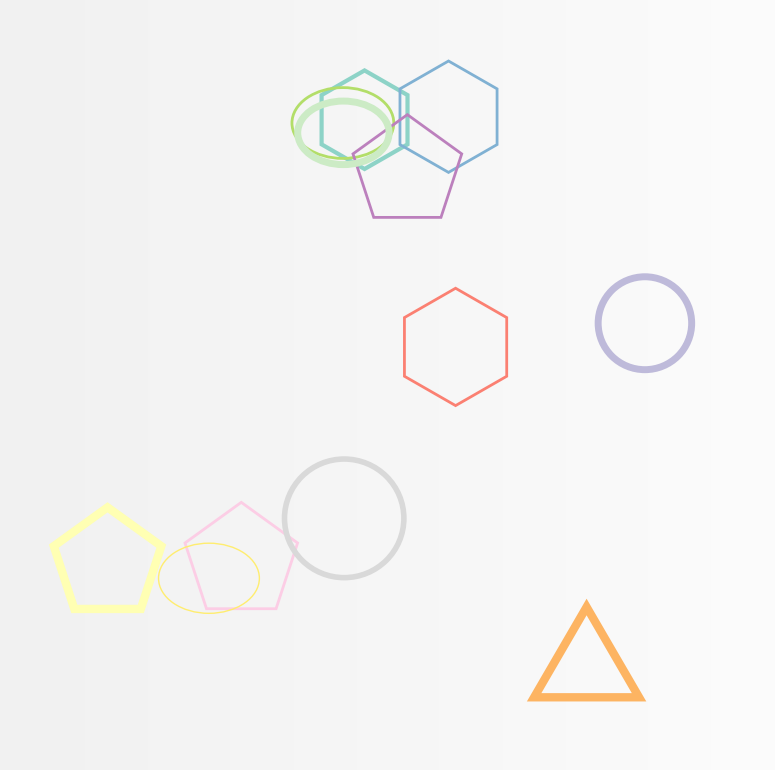[{"shape": "hexagon", "thickness": 1.5, "radius": 0.32, "center": [0.47, 0.845]}, {"shape": "pentagon", "thickness": 3, "radius": 0.36, "center": [0.139, 0.268]}, {"shape": "circle", "thickness": 2.5, "radius": 0.3, "center": [0.832, 0.58]}, {"shape": "hexagon", "thickness": 1, "radius": 0.38, "center": [0.588, 0.549]}, {"shape": "hexagon", "thickness": 1, "radius": 0.36, "center": [0.579, 0.848]}, {"shape": "triangle", "thickness": 3, "radius": 0.39, "center": [0.757, 0.134]}, {"shape": "oval", "thickness": 1, "radius": 0.33, "center": [0.442, 0.84]}, {"shape": "pentagon", "thickness": 1, "radius": 0.38, "center": [0.311, 0.271]}, {"shape": "circle", "thickness": 2, "radius": 0.39, "center": [0.444, 0.327]}, {"shape": "pentagon", "thickness": 1, "radius": 0.37, "center": [0.526, 0.777]}, {"shape": "oval", "thickness": 2.5, "radius": 0.29, "center": [0.443, 0.827]}, {"shape": "oval", "thickness": 0.5, "radius": 0.33, "center": [0.27, 0.249]}]